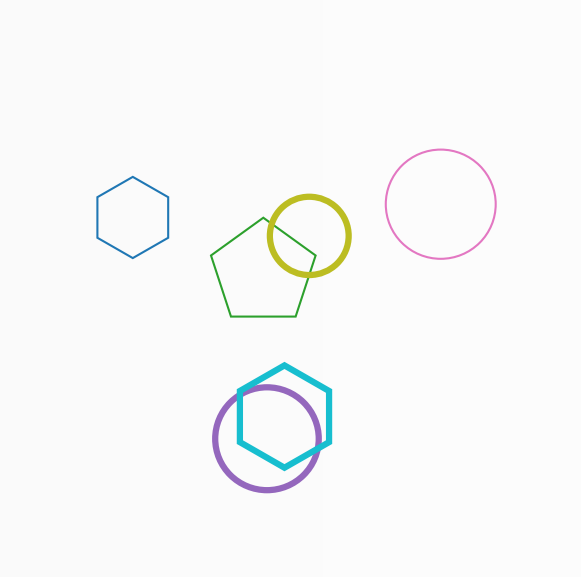[{"shape": "hexagon", "thickness": 1, "radius": 0.35, "center": [0.228, 0.623]}, {"shape": "pentagon", "thickness": 1, "radius": 0.47, "center": [0.453, 0.527]}, {"shape": "circle", "thickness": 3, "radius": 0.45, "center": [0.459, 0.239]}, {"shape": "circle", "thickness": 1, "radius": 0.47, "center": [0.758, 0.646]}, {"shape": "circle", "thickness": 3, "radius": 0.34, "center": [0.532, 0.591]}, {"shape": "hexagon", "thickness": 3, "radius": 0.44, "center": [0.489, 0.278]}]